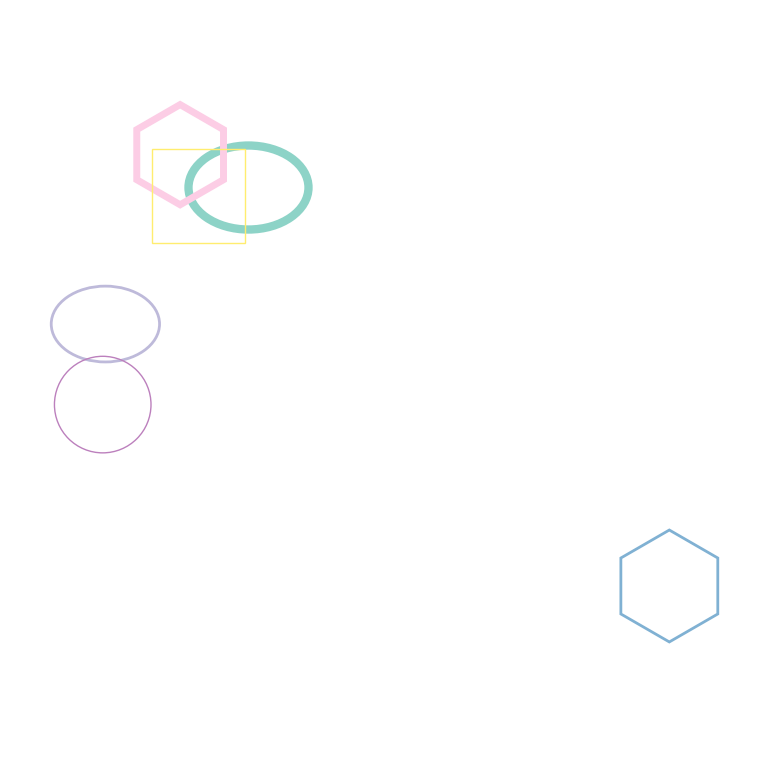[{"shape": "oval", "thickness": 3, "radius": 0.39, "center": [0.323, 0.756]}, {"shape": "oval", "thickness": 1, "radius": 0.35, "center": [0.137, 0.579]}, {"shape": "hexagon", "thickness": 1, "radius": 0.36, "center": [0.869, 0.239]}, {"shape": "hexagon", "thickness": 2.5, "radius": 0.33, "center": [0.234, 0.799]}, {"shape": "circle", "thickness": 0.5, "radius": 0.31, "center": [0.133, 0.475]}, {"shape": "square", "thickness": 0.5, "radius": 0.3, "center": [0.258, 0.746]}]